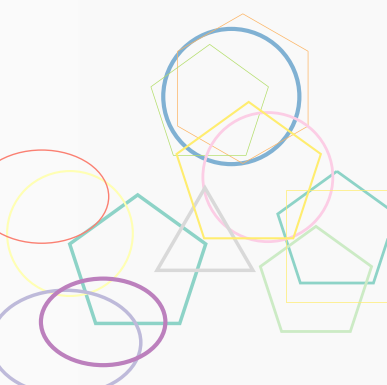[{"shape": "pentagon", "thickness": 2.5, "radius": 0.92, "center": [0.355, 0.309]}, {"shape": "pentagon", "thickness": 2, "radius": 0.8, "center": [0.869, 0.395]}, {"shape": "circle", "thickness": 1.5, "radius": 0.81, "center": [0.181, 0.393]}, {"shape": "oval", "thickness": 2.5, "radius": 0.97, "center": [0.169, 0.11]}, {"shape": "oval", "thickness": 1, "radius": 0.86, "center": [0.108, 0.489]}, {"shape": "circle", "thickness": 3, "radius": 0.88, "center": [0.597, 0.749]}, {"shape": "hexagon", "thickness": 0.5, "radius": 0.97, "center": [0.627, 0.77]}, {"shape": "pentagon", "thickness": 0.5, "radius": 0.8, "center": [0.541, 0.725]}, {"shape": "circle", "thickness": 2, "radius": 0.84, "center": [0.691, 0.54]}, {"shape": "triangle", "thickness": 2.5, "radius": 0.71, "center": [0.529, 0.369]}, {"shape": "oval", "thickness": 3, "radius": 0.8, "center": [0.266, 0.164]}, {"shape": "pentagon", "thickness": 2, "radius": 0.75, "center": [0.815, 0.261]}, {"shape": "square", "thickness": 0.5, "radius": 0.72, "center": [0.884, 0.362]}, {"shape": "pentagon", "thickness": 1.5, "radius": 0.98, "center": [0.642, 0.539]}]